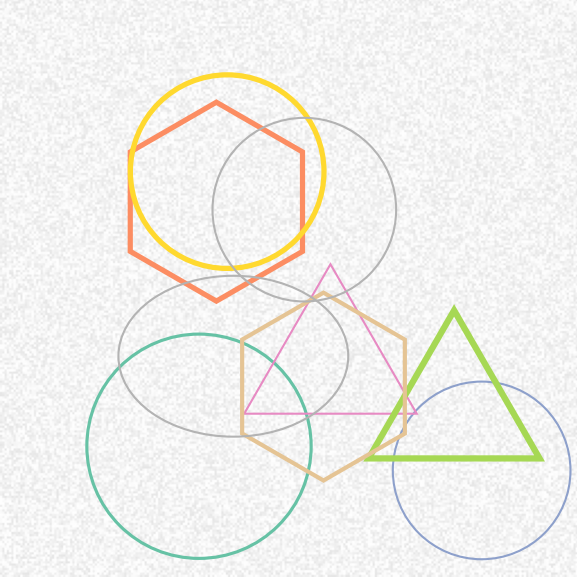[{"shape": "circle", "thickness": 1.5, "radius": 0.97, "center": [0.345, 0.226]}, {"shape": "hexagon", "thickness": 2.5, "radius": 0.86, "center": [0.375, 0.65]}, {"shape": "circle", "thickness": 1, "radius": 0.77, "center": [0.834, 0.185]}, {"shape": "triangle", "thickness": 1, "radius": 0.86, "center": [0.572, 0.369]}, {"shape": "triangle", "thickness": 3, "radius": 0.85, "center": [0.786, 0.291]}, {"shape": "circle", "thickness": 2.5, "radius": 0.84, "center": [0.393, 0.702]}, {"shape": "hexagon", "thickness": 2, "radius": 0.81, "center": [0.56, 0.33]}, {"shape": "oval", "thickness": 1, "radius": 0.99, "center": [0.404, 0.382]}, {"shape": "circle", "thickness": 1, "radius": 0.8, "center": [0.527, 0.636]}]